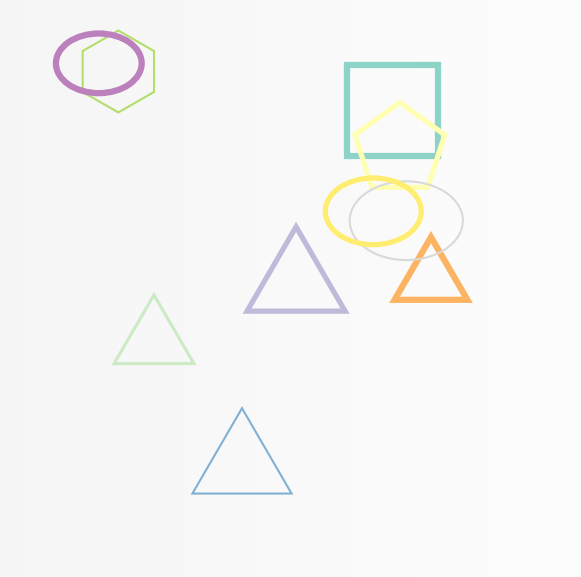[{"shape": "square", "thickness": 3, "radius": 0.4, "center": [0.675, 0.807]}, {"shape": "pentagon", "thickness": 2.5, "radius": 0.41, "center": [0.688, 0.74]}, {"shape": "triangle", "thickness": 2.5, "radius": 0.49, "center": [0.509, 0.509]}, {"shape": "triangle", "thickness": 1, "radius": 0.49, "center": [0.416, 0.194]}, {"shape": "triangle", "thickness": 3, "radius": 0.36, "center": [0.741, 0.516]}, {"shape": "hexagon", "thickness": 1, "radius": 0.35, "center": [0.204, 0.875]}, {"shape": "oval", "thickness": 1, "radius": 0.49, "center": [0.699, 0.617]}, {"shape": "oval", "thickness": 3, "radius": 0.37, "center": [0.17, 0.889]}, {"shape": "triangle", "thickness": 1.5, "radius": 0.4, "center": [0.265, 0.409]}, {"shape": "oval", "thickness": 2.5, "radius": 0.41, "center": [0.642, 0.633]}]